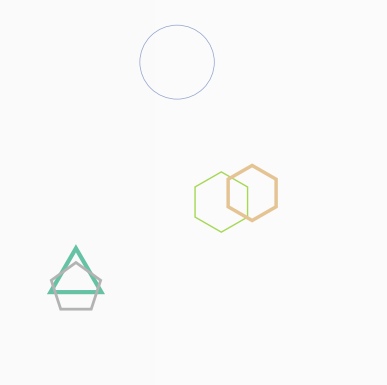[{"shape": "triangle", "thickness": 3, "radius": 0.38, "center": [0.196, 0.279]}, {"shape": "circle", "thickness": 0.5, "radius": 0.48, "center": [0.457, 0.839]}, {"shape": "hexagon", "thickness": 1, "radius": 0.39, "center": [0.571, 0.475]}, {"shape": "hexagon", "thickness": 2.5, "radius": 0.36, "center": [0.651, 0.499]}, {"shape": "pentagon", "thickness": 2, "radius": 0.33, "center": [0.196, 0.251]}]